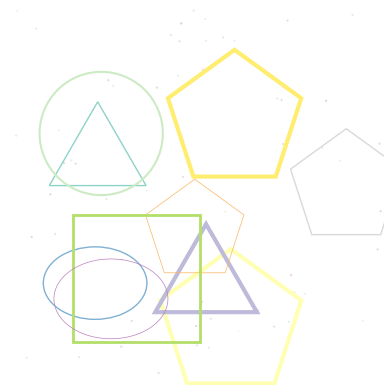[{"shape": "triangle", "thickness": 1, "radius": 0.73, "center": [0.254, 0.59]}, {"shape": "pentagon", "thickness": 3, "radius": 0.96, "center": [0.599, 0.16]}, {"shape": "triangle", "thickness": 3, "radius": 0.76, "center": [0.535, 0.265]}, {"shape": "oval", "thickness": 1, "radius": 0.67, "center": [0.247, 0.265]}, {"shape": "pentagon", "thickness": 0.5, "radius": 0.67, "center": [0.506, 0.4]}, {"shape": "square", "thickness": 2, "radius": 0.83, "center": [0.353, 0.276]}, {"shape": "pentagon", "thickness": 1, "radius": 0.76, "center": [0.899, 0.514]}, {"shape": "oval", "thickness": 0.5, "radius": 0.74, "center": [0.288, 0.224]}, {"shape": "circle", "thickness": 1.5, "radius": 0.8, "center": [0.263, 0.653]}, {"shape": "pentagon", "thickness": 3, "radius": 0.91, "center": [0.609, 0.689]}]